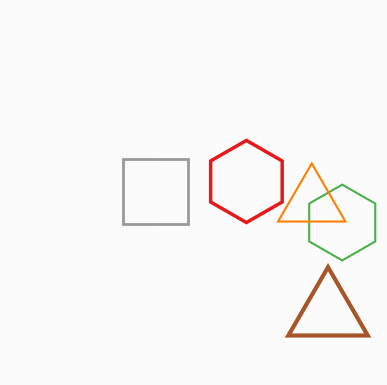[{"shape": "hexagon", "thickness": 2.5, "radius": 0.53, "center": [0.636, 0.529]}, {"shape": "hexagon", "thickness": 1.5, "radius": 0.49, "center": [0.883, 0.422]}, {"shape": "triangle", "thickness": 1.5, "radius": 0.5, "center": [0.804, 0.475]}, {"shape": "triangle", "thickness": 3, "radius": 0.59, "center": [0.847, 0.188]}, {"shape": "square", "thickness": 2, "radius": 0.42, "center": [0.401, 0.503]}]